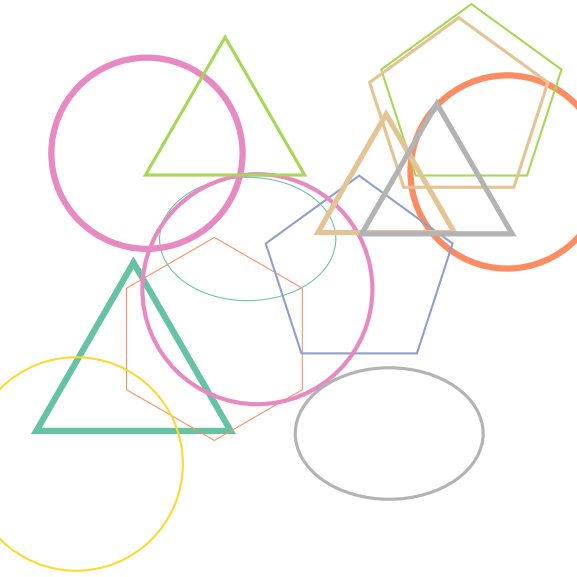[{"shape": "triangle", "thickness": 3, "radius": 0.97, "center": [0.231, 0.35]}, {"shape": "oval", "thickness": 0.5, "radius": 0.76, "center": [0.429, 0.585]}, {"shape": "hexagon", "thickness": 0.5, "radius": 0.88, "center": [0.371, 0.412]}, {"shape": "circle", "thickness": 3, "radius": 0.84, "center": [0.878, 0.701]}, {"shape": "pentagon", "thickness": 1, "radius": 0.85, "center": [0.622, 0.525]}, {"shape": "circle", "thickness": 3, "radius": 0.83, "center": [0.254, 0.734]}, {"shape": "circle", "thickness": 2, "radius": 1.0, "center": [0.446, 0.498]}, {"shape": "pentagon", "thickness": 1, "radius": 0.82, "center": [0.816, 0.828]}, {"shape": "triangle", "thickness": 1.5, "radius": 0.8, "center": [0.39, 0.776]}, {"shape": "circle", "thickness": 1, "radius": 0.92, "center": [0.132, 0.196]}, {"shape": "triangle", "thickness": 2.5, "radius": 0.68, "center": [0.669, 0.665]}, {"shape": "pentagon", "thickness": 1.5, "radius": 0.81, "center": [0.794, 0.806]}, {"shape": "triangle", "thickness": 2.5, "radius": 0.75, "center": [0.756, 0.669]}, {"shape": "oval", "thickness": 1.5, "radius": 0.81, "center": [0.674, 0.248]}]